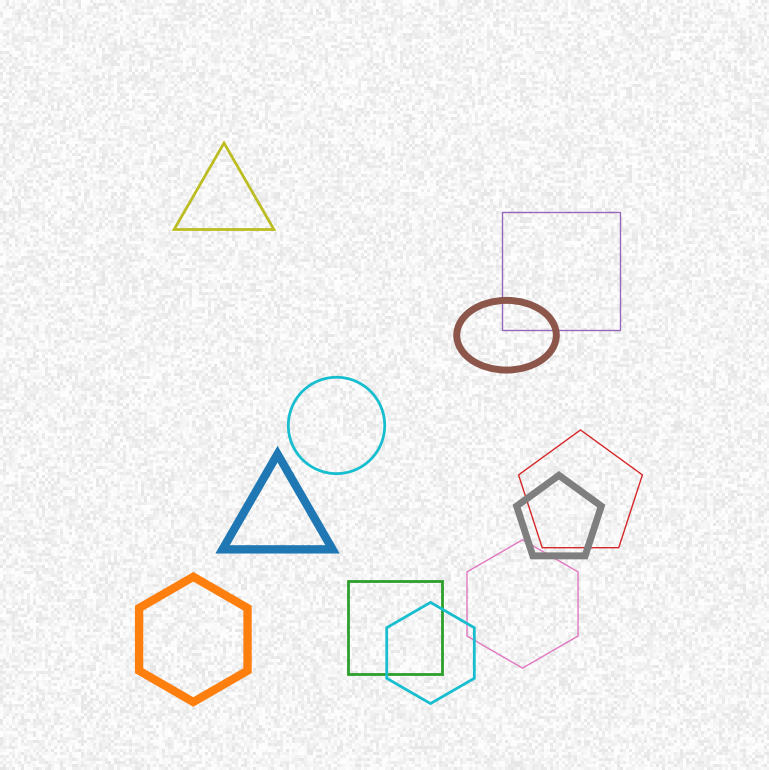[{"shape": "triangle", "thickness": 3, "radius": 0.41, "center": [0.36, 0.328]}, {"shape": "hexagon", "thickness": 3, "radius": 0.41, "center": [0.251, 0.17]}, {"shape": "square", "thickness": 1, "radius": 0.3, "center": [0.513, 0.185]}, {"shape": "pentagon", "thickness": 0.5, "radius": 0.42, "center": [0.754, 0.357]}, {"shape": "square", "thickness": 0.5, "radius": 0.38, "center": [0.729, 0.648]}, {"shape": "oval", "thickness": 2.5, "radius": 0.32, "center": [0.658, 0.565]}, {"shape": "hexagon", "thickness": 0.5, "radius": 0.42, "center": [0.679, 0.216]}, {"shape": "pentagon", "thickness": 2.5, "radius": 0.29, "center": [0.726, 0.325]}, {"shape": "triangle", "thickness": 1, "radius": 0.37, "center": [0.291, 0.739]}, {"shape": "circle", "thickness": 1, "radius": 0.31, "center": [0.437, 0.447]}, {"shape": "hexagon", "thickness": 1, "radius": 0.33, "center": [0.559, 0.152]}]